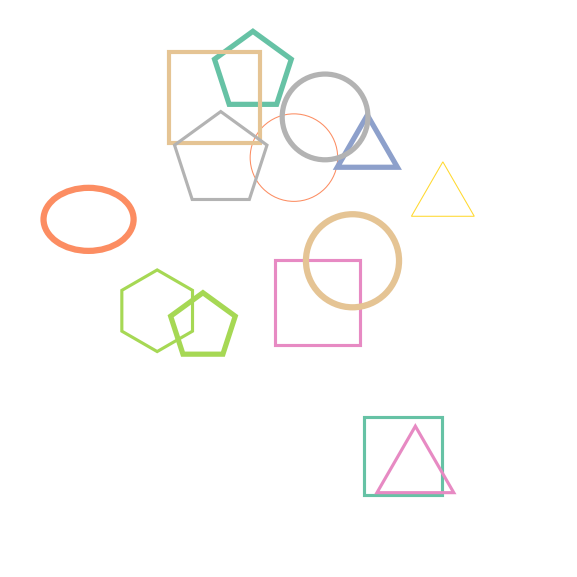[{"shape": "pentagon", "thickness": 2.5, "radius": 0.35, "center": [0.438, 0.875]}, {"shape": "square", "thickness": 1.5, "radius": 0.34, "center": [0.698, 0.209]}, {"shape": "circle", "thickness": 0.5, "radius": 0.38, "center": [0.509, 0.726]}, {"shape": "oval", "thickness": 3, "radius": 0.39, "center": [0.153, 0.619]}, {"shape": "triangle", "thickness": 2.5, "radius": 0.3, "center": [0.636, 0.74]}, {"shape": "triangle", "thickness": 1.5, "radius": 0.38, "center": [0.719, 0.184]}, {"shape": "square", "thickness": 1.5, "radius": 0.37, "center": [0.549, 0.475]}, {"shape": "pentagon", "thickness": 2.5, "radius": 0.29, "center": [0.351, 0.433]}, {"shape": "hexagon", "thickness": 1.5, "radius": 0.35, "center": [0.272, 0.461]}, {"shape": "triangle", "thickness": 0.5, "radius": 0.31, "center": [0.767, 0.656]}, {"shape": "square", "thickness": 2, "radius": 0.39, "center": [0.372, 0.83]}, {"shape": "circle", "thickness": 3, "radius": 0.4, "center": [0.61, 0.548]}, {"shape": "pentagon", "thickness": 1.5, "radius": 0.42, "center": [0.382, 0.722]}, {"shape": "circle", "thickness": 2.5, "radius": 0.37, "center": [0.563, 0.797]}]